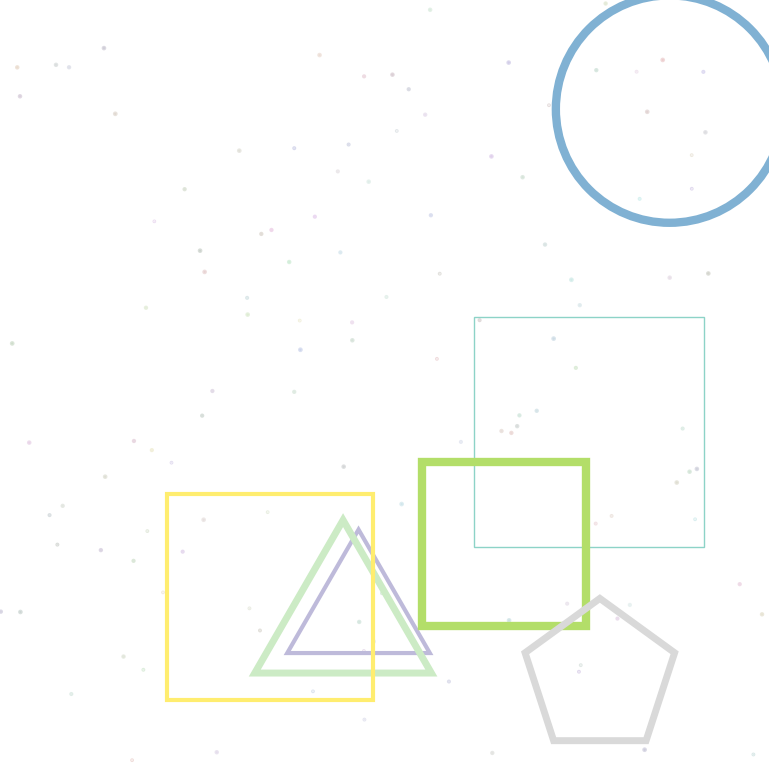[{"shape": "square", "thickness": 0.5, "radius": 0.75, "center": [0.765, 0.439]}, {"shape": "triangle", "thickness": 1.5, "radius": 0.53, "center": [0.466, 0.205]}, {"shape": "circle", "thickness": 3, "radius": 0.74, "center": [0.87, 0.858]}, {"shape": "square", "thickness": 3, "radius": 0.53, "center": [0.654, 0.293]}, {"shape": "pentagon", "thickness": 2.5, "radius": 0.51, "center": [0.779, 0.121]}, {"shape": "triangle", "thickness": 2.5, "radius": 0.66, "center": [0.446, 0.192]}, {"shape": "square", "thickness": 1.5, "radius": 0.67, "center": [0.351, 0.224]}]